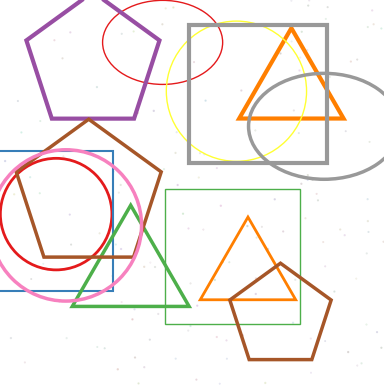[{"shape": "circle", "thickness": 2, "radius": 0.72, "center": [0.146, 0.444]}, {"shape": "oval", "thickness": 1, "radius": 0.78, "center": [0.422, 0.89]}, {"shape": "square", "thickness": 1.5, "radius": 0.91, "center": [0.111, 0.426]}, {"shape": "triangle", "thickness": 2.5, "radius": 0.88, "center": [0.339, 0.292]}, {"shape": "square", "thickness": 1, "radius": 0.88, "center": [0.605, 0.335]}, {"shape": "pentagon", "thickness": 3, "radius": 0.91, "center": [0.241, 0.839]}, {"shape": "triangle", "thickness": 2, "radius": 0.72, "center": [0.644, 0.293]}, {"shape": "triangle", "thickness": 3, "radius": 0.78, "center": [0.757, 0.77]}, {"shape": "circle", "thickness": 1, "radius": 0.91, "center": [0.614, 0.763]}, {"shape": "pentagon", "thickness": 2.5, "radius": 0.99, "center": [0.23, 0.492]}, {"shape": "pentagon", "thickness": 2.5, "radius": 0.69, "center": [0.729, 0.178]}, {"shape": "circle", "thickness": 2.5, "radius": 0.98, "center": [0.171, 0.414]}, {"shape": "square", "thickness": 3, "radius": 0.89, "center": [0.67, 0.756]}, {"shape": "oval", "thickness": 2.5, "radius": 0.98, "center": [0.842, 0.672]}]